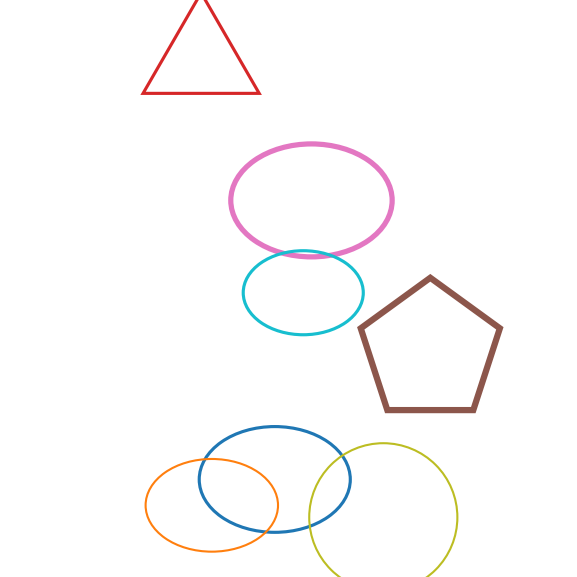[{"shape": "oval", "thickness": 1.5, "radius": 0.65, "center": [0.476, 0.169]}, {"shape": "oval", "thickness": 1, "radius": 0.57, "center": [0.367, 0.124]}, {"shape": "triangle", "thickness": 1.5, "radius": 0.58, "center": [0.348, 0.896]}, {"shape": "pentagon", "thickness": 3, "radius": 0.63, "center": [0.745, 0.391]}, {"shape": "oval", "thickness": 2.5, "radius": 0.7, "center": [0.539, 0.652]}, {"shape": "circle", "thickness": 1, "radius": 0.64, "center": [0.664, 0.103]}, {"shape": "oval", "thickness": 1.5, "radius": 0.52, "center": [0.525, 0.492]}]